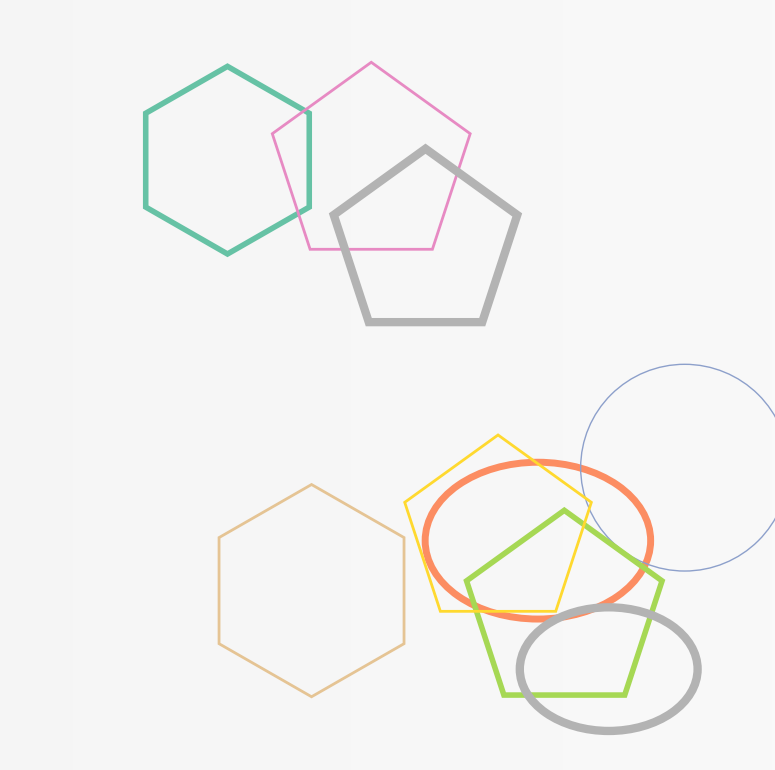[{"shape": "hexagon", "thickness": 2, "radius": 0.61, "center": [0.294, 0.792]}, {"shape": "oval", "thickness": 2.5, "radius": 0.73, "center": [0.694, 0.298]}, {"shape": "circle", "thickness": 0.5, "radius": 0.67, "center": [0.883, 0.393]}, {"shape": "pentagon", "thickness": 1, "radius": 0.67, "center": [0.479, 0.785]}, {"shape": "pentagon", "thickness": 2, "radius": 0.66, "center": [0.728, 0.205]}, {"shape": "pentagon", "thickness": 1, "radius": 0.63, "center": [0.643, 0.308]}, {"shape": "hexagon", "thickness": 1, "radius": 0.69, "center": [0.402, 0.233]}, {"shape": "pentagon", "thickness": 3, "radius": 0.62, "center": [0.549, 0.682]}, {"shape": "oval", "thickness": 3, "radius": 0.57, "center": [0.785, 0.131]}]